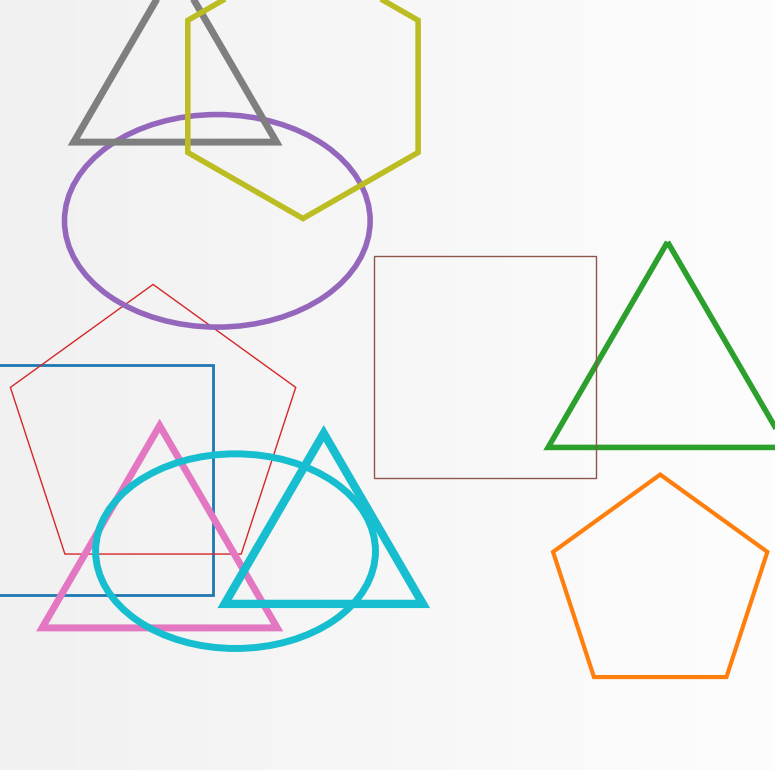[{"shape": "square", "thickness": 1, "radius": 0.75, "center": [0.126, 0.376]}, {"shape": "pentagon", "thickness": 1.5, "radius": 0.73, "center": [0.852, 0.238]}, {"shape": "triangle", "thickness": 2, "radius": 0.89, "center": [0.861, 0.508]}, {"shape": "pentagon", "thickness": 0.5, "radius": 0.97, "center": [0.198, 0.437]}, {"shape": "oval", "thickness": 2, "radius": 0.99, "center": [0.28, 0.713]}, {"shape": "square", "thickness": 0.5, "radius": 0.72, "center": [0.626, 0.523]}, {"shape": "triangle", "thickness": 2.5, "radius": 0.88, "center": [0.206, 0.272]}, {"shape": "triangle", "thickness": 2.5, "radius": 0.76, "center": [0.226, 0.891]}, {"shape": "hexagon", "thickness": 2, "radius": 0.86, "center": [0.391, 0.888]}, {"shape": "oval", "thickness": 2.5, "radius": 0.9, "center": [0.304, 0.284]}, {"shape": "triangle", "thickness": 3, "radius": 0.74, "center": [0.418, 0.29]}]